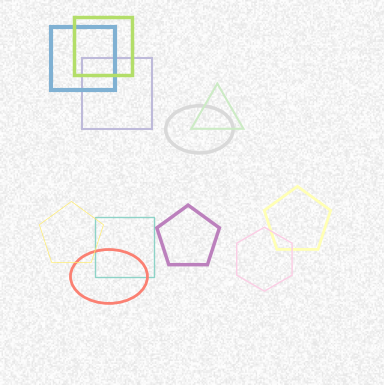[{"shape": "square", "thickness": 1, "radius": 0.39, "center": [0.324, 0.358]}, {"shape": "pentagon", "thickness": 2, "radius": 0.45, "center": [0.773, 0.425]}, {"shape": "square", "thickness": 1.5, "radius": 0.46, "center": [0.304, 0.757]}, {"shape": "oval", "thickness": 2, "radius": 0.5, "center": [0.283, 0.282]}, {"shape": "square", "thickness": 3, "radius": 0.41, "center": [0.215, 0.848]}, {"shape": "square", "thickness": 2.5, "radius": 0.38, "center": [0.267, 0.881]}, {"shape": "hexagon", "thickness": 1, "radius": 0.42, "center": [0.687, 0.327]}, {"shape": "oval", "thickness": 2.5, "radius": 0.44, "center": [0.518, 0.664]}, {"shape": "pentagon", "thickness": 2.5, "radius": 0.43, "center": [0.489, 0.382]}, {"shape": "triangle", "thickness": 1.5, "radius": 0.39, "center": [0.564, 0.705]}, {"shape": "pentagon", "thickness": 0.5, "radius": 0.44, "center": [0.186, 0.389]}]